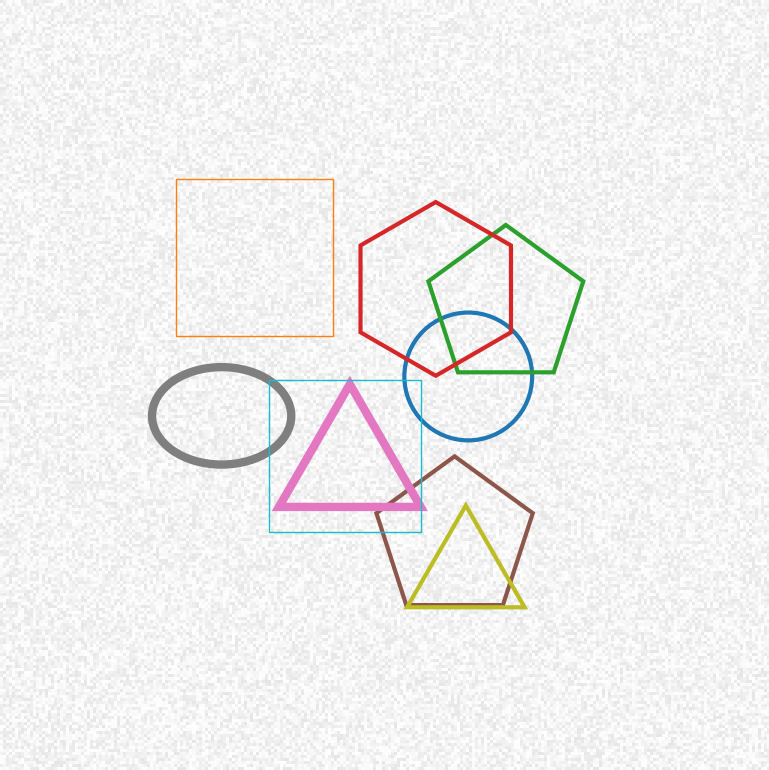[{"shape": "circle", "thickness": 1.5, "radius": 0.42, "center": [0.608, 0.511]}, {"shape": "square", "thickness": 0.5, "radius": 0.51, "center": [0.331, 0.666]}, {"shape": "pentagon", "thickness": 1.5, "radius": 0.53, "center": [0.657, 0.602]}, {"shape": "hexagon", "thickness": 1.5, "radius": 0.56, "center": [0.566, 0.625]}, {"shape": "pentagon", "thickness": 1.5, "radius": 0.53, "center": [0.59, 0.301]}, {"shape": "triangle", "thickness": 3, "radius": 0.53, "center": [0.454, 0.395]}, {"shape": "oval", "thickness": 3, "radius": 0.45, "center": [0.288, 0.46]}, {"shape": "triangle", "thickness": 1.5, "radius": 0.44, "center": [0.605, 0.255]}, {"shape": "square", "thickness": 0.5, "radius": 0.49, "center": [0.448, 0.407]}]